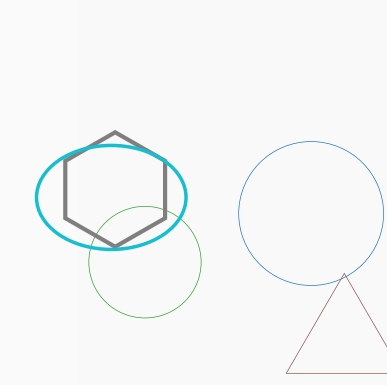[{"shape": "circle", "thickness": 0.5, "radius": 0.93, "center": [0.803, 0.445]}, {"shape": "circle", "thickness": 0.5, "radius": 0.72, "center": [0.374, 0.319]}, {"shape": "triangle", "thickness": 0.5, "radius": 0.87, "center": [0.889, 0.117]}, {"shape": "hexagon", "thickness": 3, "radius": 0.74, "center": [0.297, 0.508]}, {"shape": "oval", "thickness": 2.5, "radius": 0.96, "center": [0.287, 0.487]}]